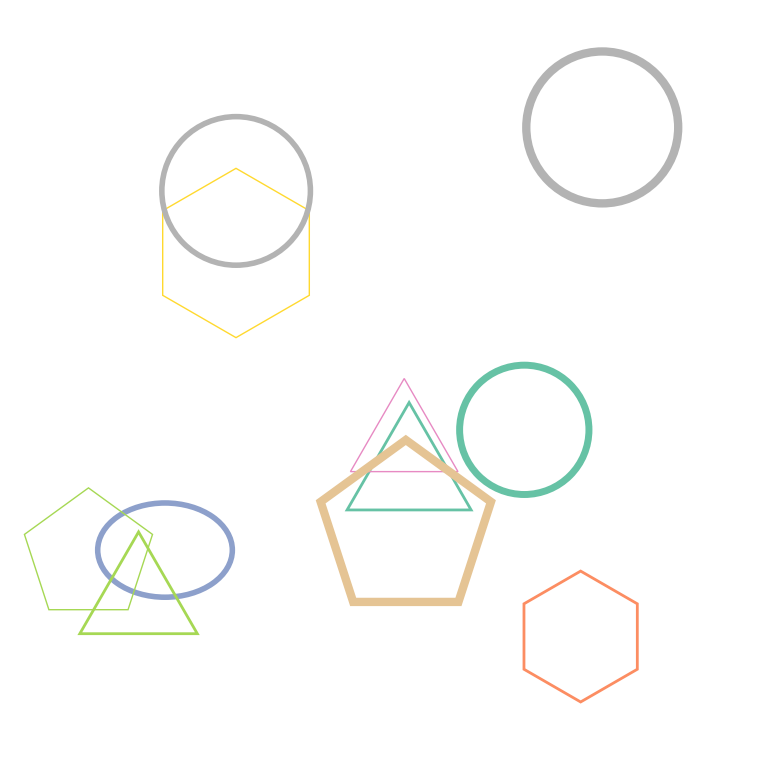[{"shape": "circle", "thickness": 2.5, "radius": 0.42, "center": [0.681, 0.442]}, {"shape": "triangle", "thickness": 1, "radius": 0.46, "center": [0.531, 0.384]}, {"shape": "hexagon", "thickness": 1, "radius": 0.42, "center": [0.754, 0.173]}, {"shape": "oval", "thickness": 2, "radius": 0.44, "center": [0.214, 0.286]}, {"shape": "triangle", "thickness": 0.5, "radius": 0.4, "center": [0.525, 0.428]}, {"shape": "triangle", "thickness": 1, "radius": 0.44, "center": [0.18, 0.221]}, {"shape": "pentagon", "thickness": 0.5, "radius": 0.44, "center": [0.115, 0.279]}, {"shape": "hexagon", "thickness": 0.5, "radius": 0.55, "center": [0.306, 0.671]}, {"shape": "pentagon", "thickness": 3, "radius": 0.58, "center": [0.527, 0.312]}, {"shape": "circle", "thickness": 2, "radius": 0.48, "center": [0.307, 0.752]}, {"shape": "circle", "thickness": 3, "radius": 0.49, "center": [0.782, 0.835]}]